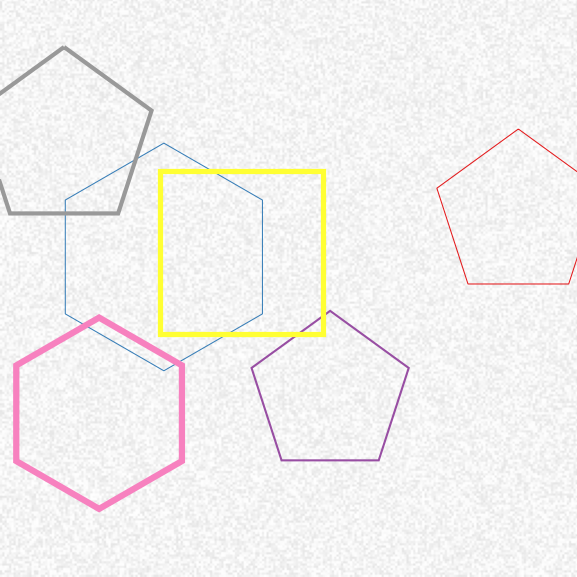[{"shape": "pentagon", "thickness": 0.5, "radius": 0.74, "center": [0.898, 0.627]}, {"shape": "hexagon", "thickness": 0.5, "radius": 0.99, "center": [0.284, 0.554]}, {"shape": "pentagon", "thickness": 1, "radius": 0.72, "center": [0.572, 0.318]}, {"shape": "square", "thickness": 2.5, "radius": 0.71, "center": [0.419, 0.561]}, {"shape": "hexagon", "thickness": 3, "radius": 0.83, "center": [0.172, 0.284]}, {"shape": "pentagon", "thickness": 2, "radius": 0.8, "center": [0.111, 0.758]}]